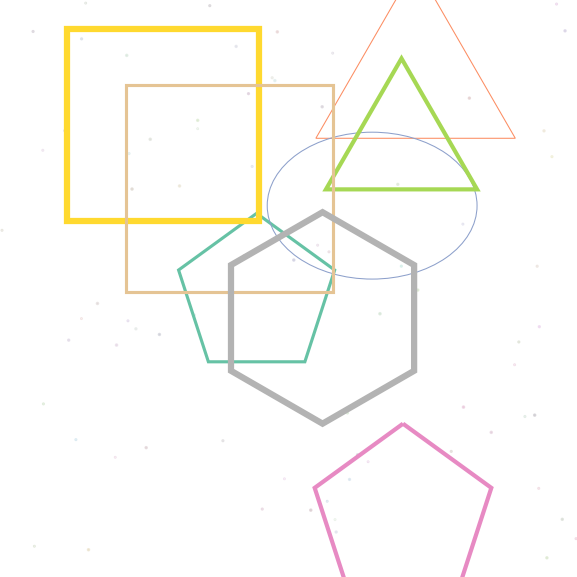[{"shape": "pentagon", "thickness": 1.5, "radius": 0.71, "center": [0.444, 0.488]}, {"shape": "triangle", "thickness": 0.5, "radius": 1.0, "center": [0.72, 0.859]}, {"shape": "oval", "thickness": 0.5, "radius": 0.91, "center": [0.644, 0.643]}, {"shape": "pentagon", "thickness": 2, "radius": 0.8, "center": [0.698, 0.105]}, {"shape": "triangle", "thickness": 2, "radius": 0.76, "center": [0.695, 0.747]}, {"shape": "square", "thickness": 3, "radius": 0.83, "center": [0.282, 0.782]}, {"shape": "square", "thickness": 1.5, "radius": 0.9, "center": [0.397, 0.673]}, {"shape": "hexagon", "thickness": 3, "radius": 0.92, "center": [0.559, 0.449]}]